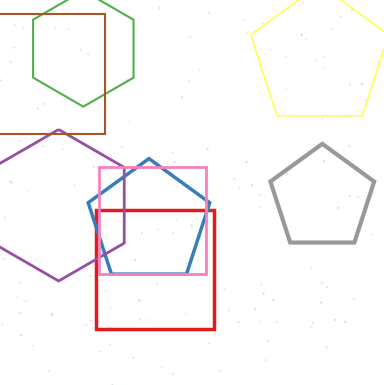[{"shape": "square", "thickness": 2.5, "radius": 0.77, "center": [0.403, 0.301]}, {"shape": "pentagon", "thickness": 2.5, "radius": 0.83, "center": [0.387, 0.422]}, {"shape": "hexagon", "thickness": 1.5, "radius": 0.75, "center": [0.216, 0.874]}, {"shape": "hexagon", "thickness": 2, "radius": 0.98, "center": [0.152, 0.467]}, {"shape": "pentagon", "thickness": 1, "radius": 0.94, "center": [0.83, 0.852]}, {"shape": "square", "thickness": 1.5, "radius": 0.78, "center": [0.116, 0.808]}, {"shape": "square", "thickness": 2, "radius": 0.7, "center": [0.396, 0.427]}, {"shape": "pentagon", "thickness": 3, "radius": 0.71, "center": [0.837, 0.485]}]